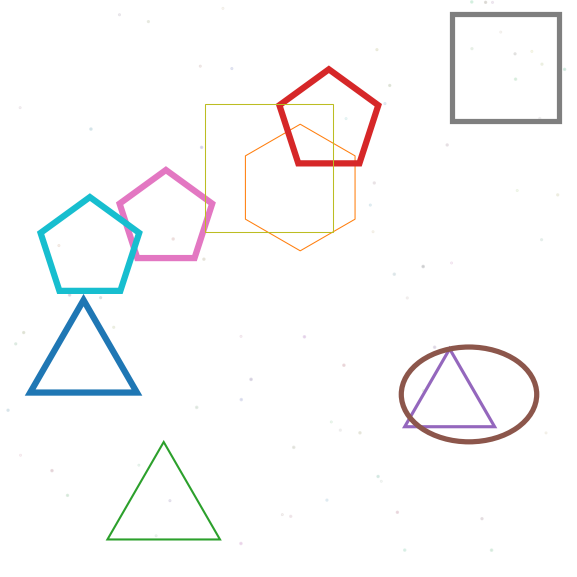[{"shape": "triangle", "thickness": 3, "radius": 0.53, "center": [0.145, 0.373]}, {"shape": "hexagon", "thickness": 0.5, "radius": 0.55, "center": [0.52, 0.674]}, {"shape": "triangle", "thickness": 1, "radius": 0.56, "center": [0.283, 0.121]}, {"shape": "pentagon", "thickness": 3, "radius": 0.45, "center": [0.569, 0.789]}, {"shape": "triangle", "thickness": 1.5, "radius": 0.45, "center": [0.779, 0.305]}, {"shape": "oval", "thickness": 2.5, "radius": 0.59, "center": [0.812, 0.316]}, {"shape": "pentagon", "thickness": 3, "radius": 0.42, "center": [0.287, 0.62]}, {"shape": "square", "thickness": 2.5, "radius": 0.46, "center": [0.875, 0.882]}, {"shape": "square", "thickness": 0.5, "radius": 0.55, "center": [0.465, 0.709]}, {"shape": "pentagon", "thickness": 3, "radius": 0.45, "center": [0.156, 0.568]}]